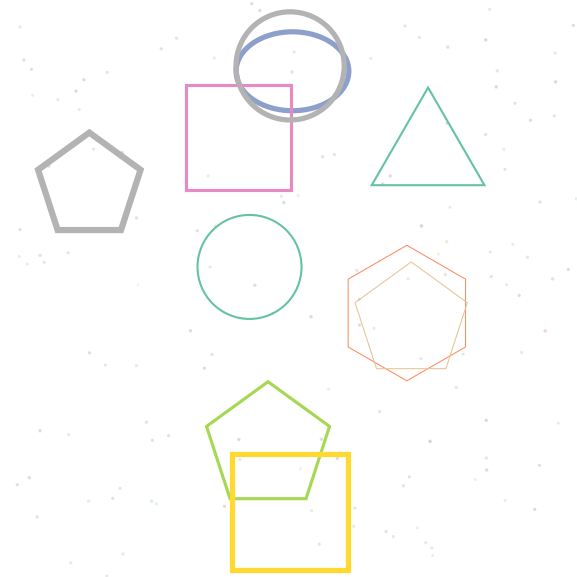[{"shape": "circle", "thickness": 1, "radius": 0.45, "center": [0.432, 0.537]}, {"shape": "triangle", "thickness": 1, "radius": 0.56, "center": [0.741, 0.735]}, {"shape": "hexagon", "thickness": 0.5, "radius": 0.59, "center": [0.705, 0.457]}, {"shape": "oval", "thickness": 2.5, "radius": 0.49, "center": [0.506, 0.876]}, {"shape": "square", "thickness": 1.5, "radius": 0.45, "center": [0.413, 0.761]}, {"shape": "pentagon", "thickness": 1.5, "radius": 0.56, "center": [0.464, 0.226]}, {"shape": "square", "thickness": 2.5, "radius": 0.5, "center": [0.503, 0.113]}, {"shape": "pentagon", "thickness": 0.5, "radius": 0.51, "center": [0.712, 0.443]}, {"shape": "pentagon", "thickness": 3, "radius": 0.47, "center": [0.155, 0.676]}, {"shape": "circle", "thickness": 2.5, "radius": 0.47, "center": [0.502, 0.885]}]